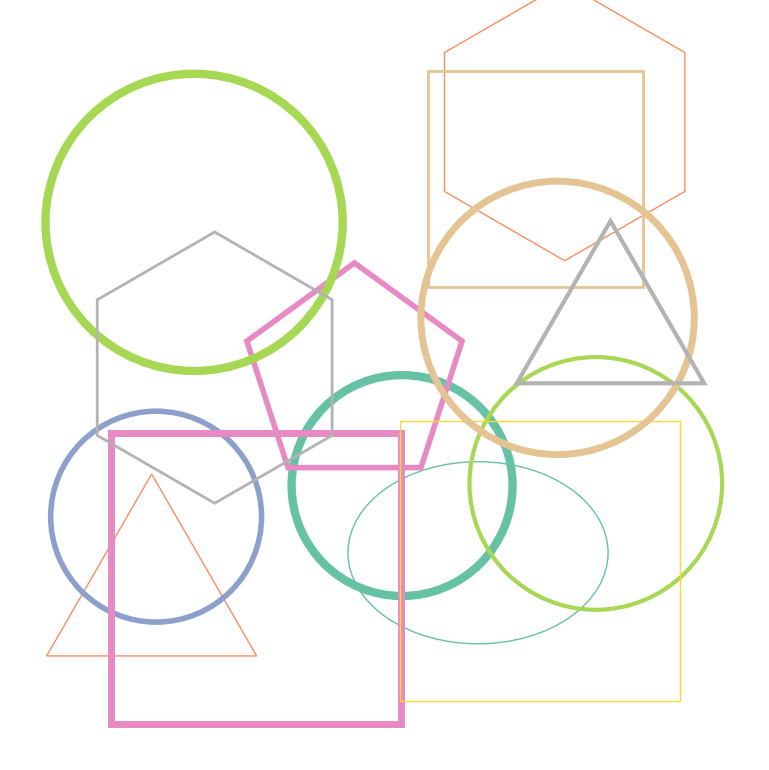[{"shape": "circle", "thickness": 3, "radius": 0.72, "center": [0.522, 0.369]}, {"shape": "oval", "thickness": 0.5, "radius": 0.84, "center": [0.621, 0.282]}, {"shape": "hexagon", "thickness": 0.5, "radius": 0.9, "center": [0.733, 0.842]}, {"shape": "triangle", "thickness": 0.5, "radius": 0.79, "center": [0.197, 0.227]}, {"shape": "circle", "thickness": 2, "radius": 0.68, "center": [0.203, 0.329]}, {"shape": "square", "thickness": 2.5, "radius": 0.94, "center": [0.332, 0.248]}, {"shape": "pentagon", "thickness": 2, "radius": 0.73, "center": [0.46, 0.512]}, {"shape": "circle", "thickness": 1.5, "radius": 0.82, "center": [0.774, 0.372]}, {"shape": "circle", "thickness": 3, "radius": 0.96, "center": [0.252, 0.711]}, {"shape": "square", "thickness": 0.5, "radius": 0.91, "center": [0.702, 0.271]}, {"shape": "circle", "thickness": 2.5, "radius": 0.89, "center": [0.724, 0.587]}, {"shape": "square", "thickness": 1, "radius": 0.7, "center": [0.696, 0.768]}, {"shape": "triangle", "thickness": 1.5, "radius": 0.7, "center": [0.793, 0.572]}, {"shape": "hexagon", "thickness": 1, "radius": 0.88, "center": [0.279, 0.523]}]